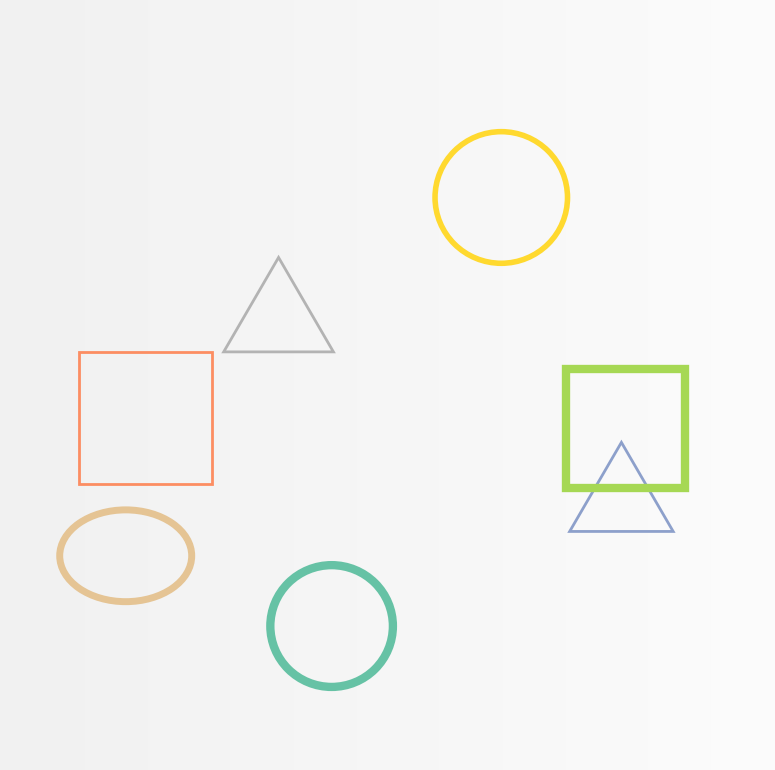[{"shape": "circle", "thickness": 3, "radius": 0.4, "center": [0.428, 0.187]}, {"shape": "square", "thickness": 1, "radius": 0.43, "center": [0.188, 0.457]}, {"shape": "triangle", "thickness": 1, "radius": 0.39, "center": [0.802, 0.348]}, {"shape": "square", "thickness": 3, "radius": 0.39, "center": [0.807, 0.444]}, {"shape": "circle", "thickness": 2, "radius": 0.43, "center": [0.647, 0.744]}, {"shape": "oval", "thickness": 2.5, "radius": 0.43, "center": [0.162, 0.278]}, {"shape": "triangle", "thickness": 1, "radius": 0.41, "center": [0.359, 0.584]}]